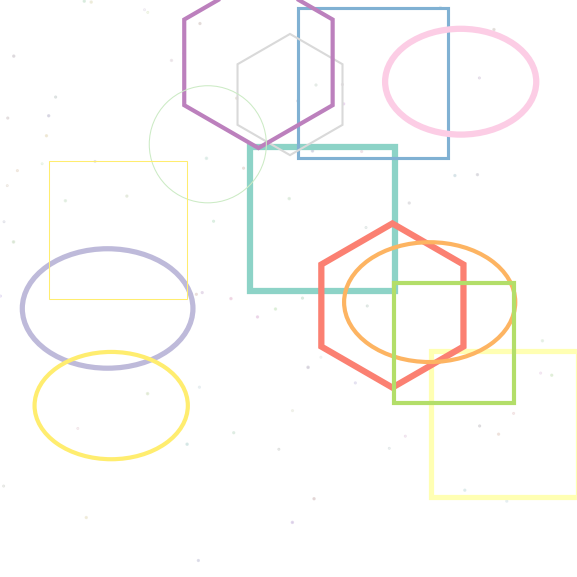[{"shape": "square", "thickness": 3, "radius": 0.63, "center": [0.558, 0.62]}, {"shape": "square", "thickness": 2.5, "radius": 0.63, "center": [0.874, 0.264]}, {"shape": "oval", "thickness": 2.5, "radius": 0.74, "center": [0.186, 0.465]}, {"shape": "hexagon", "thickness": 3, "radius": 0.71, "center": [0.679, 0.47]}, {"shape": "square", "thickness": 1.5, "radius": 0.65, "center": [0.645, 0.855]}, {"shape": "oval", "thickness": 2, "radius": 0.74, "center": [0.744, 0.476]}, {"shape": "square", "thickness": 2, "radius": 0.52, "center": [0.786, 0.405]}, {"shape": "oval", "thickness": 3, "radius": 0.65, "center": [0.798, 0.858]}, {"shape": "hexagon", "thickness": 1, "radius": 0.52, "center": [0.502, 0.835]}, {"shape": "hexagon", "thickness": 2, "radius": 0.74, "center": [0.448, 0.891]}, {"shape": "circle", "thickness": 0.5, "radius": 0.51, "center": [0.36, 0.749]}, {"shape": "square", "thickness": 0.5, "radius": 0.6, "center": [0.205, 0.6]}, {"shape": "oval", "thickness": 2, "radius": 0.66, "center": [0.193, 0.297]}]